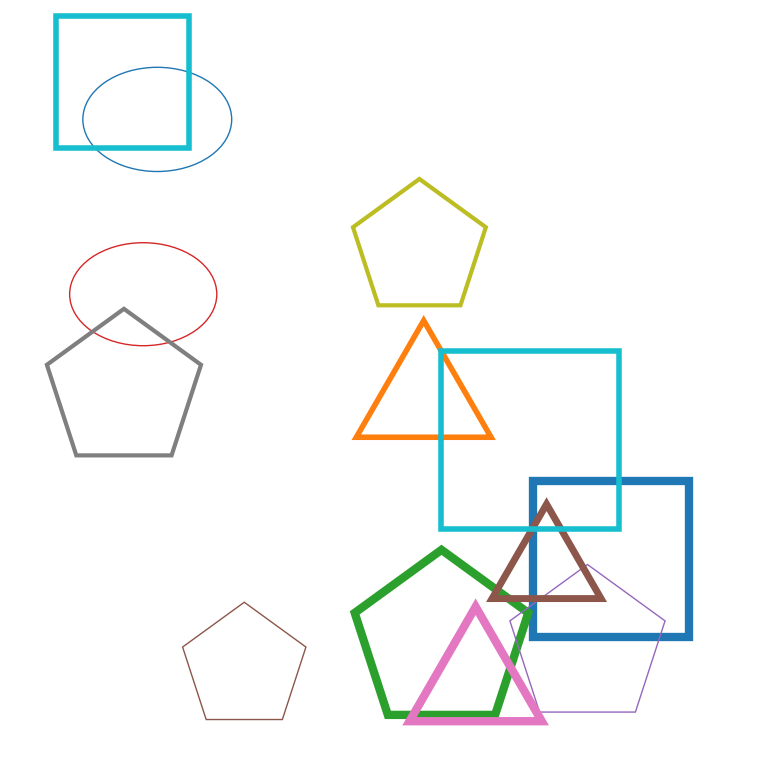[{"shape": "oval", "thickness": 0.5, "radius": 0.48, "center": [0.204, 0.845]}, {"shape": "square", "thickness": 3, "radius": 0.5, "center": [0.794, 0.274]}, {"shape": "triangle", "thickness": 2, "radius": 0.51, "center": [0.55, 0.483]}, {"shape": "pentagon", "thickness": 3, "radius": 0.59, "center": [0.573, 0.167]}, {"shape": "oval", "thickness": 0.5, "radius": 0.48, "center": [0.186, 0.618]}, {"shape": "pentagon", "thickness": 0.5, "radius": 0.53, "center": [0.763, 0.161]}, {"shape": "pentagon", "thickness": 0.5, "radius": 0.42, "center": [0.317, 0.134]}, {"shape": "triangle", "thickness": 2.5, "radius": 0.41, "center": [0.71, 0.264]}, {"shape": "triangle", "thickness": 3, "radius": 0.5, "center": [0.618, 0.113]}, {"shape": "pentagon", "thickness": 1.5, "radius": 0.53, "center": [0.161, 0.494]}, {"shape": "pentagon", "thickness": 1.5, "radius": 0.45, "center": [0.545, 0.677]}, {"shape": "square", "thickness": 2, "radius": 0.58, "center": [0.689, 0.428]}, {"shape": "square", "thickness": 2, "radius": 0.43, "center": [0.159, 0.893]}]